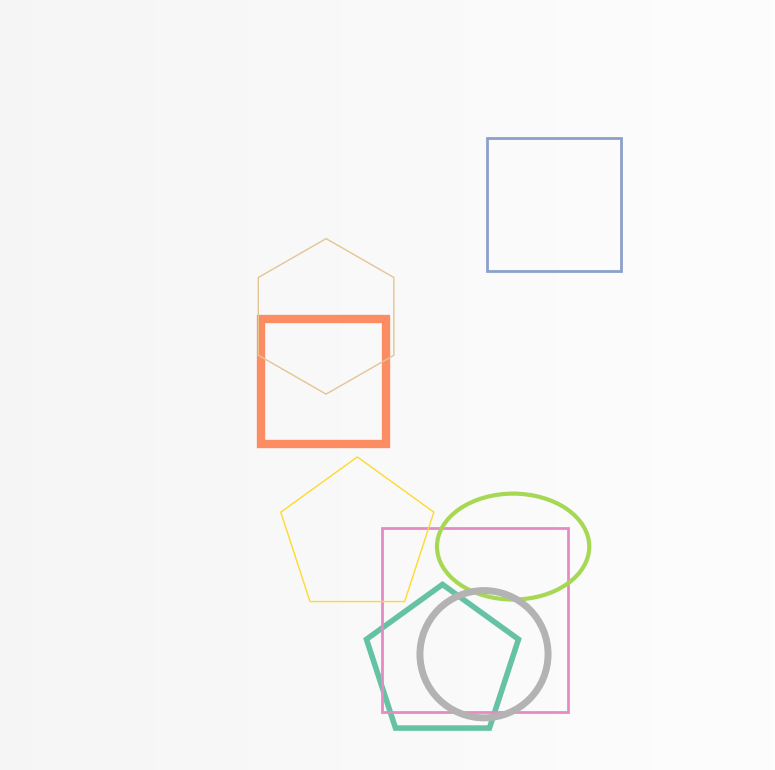[{"shape": "pentagon", "thickness": 2, "radius": 0.52, "center": [0.571, 0.138]}, {"shape": "square", "thickness": 3, "radius": 0.41, "center": [0.417, 0.505]}, {"shape": "square", "thickness": 1, "radius": 0.43, "center": [0.715, 0.734]}, {"shape": "square", "thickness": 1, "radius": 0.6, "center": [0.613, 0.195]}, {"shape": "oval", "thickness": 1.5, "radius": 0.49, "center": [0.662, 0.29]}, {"shape": "pentagon", "thickness": 0.5, "radius": 0.52, "center": [0.461, 0.303]}, {"shape": "hexagon", "thickness": 0.5, "radius": 0.5, "center": [0.421, 0.589]}, {"shape": "circle", "thickness": 2.5, "radius": 0.41, "center": [0.625, 0.15]}]